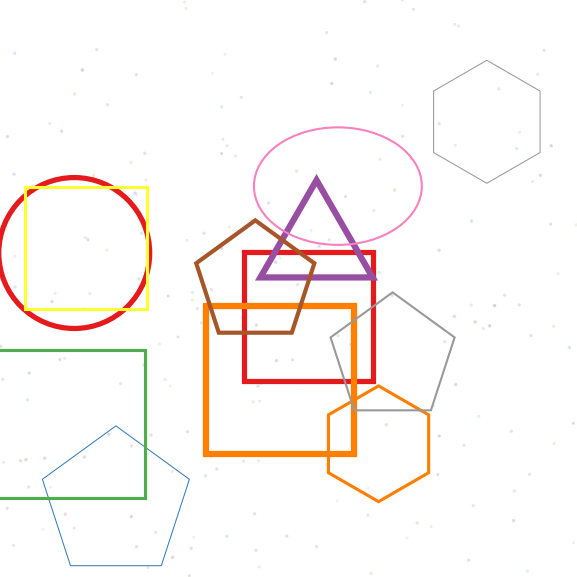[{"shape": "circle", "thickness": 2.5, "radius": 0.65, "center": [0.129, 0.561]}, {"shape": "square", "thickness": 2.5, "radius": 0.56, "center": [0.534, 0.451]}, {"shape": "pentagon", "thickness": 0.5, "radius": 0.67, "center": [0.201, 0.128]}, {"shape": "square", "thickness": 1.5, "radius": 0.64, "center": [0.123, 0.265]}, {"shape": "triangle", "thickness": 3, "radius": 0.56, "center": [0.548, 0.575]}, {"shape": "square", "thickness": 3, "radius": 0.64, "center": [0.485, 0.341]}, {"shape": "hexagon", "thickness": 1.5, "radius": 0.5, "center": [0.655, 0.231]}, {"shape": "square", "thickness": 1.5, "radius": 0.53, "center": [0.149, 0.569]}, {"shape": "pentagon", "thickness": 2, "radius": 0.54, "center": [0.442, 0.51]}, {"shape": "oval", "thickness": 1, "radius": 0.73, "center": [0.585, 0.677]}, {"shape": "pentagon", "thickness": 1, "radius": 0.56, "center": [0.68, 0.38]}, {"shape": "hexagon", "thickness": 0.5, "radius": 0.53, "center": [0.843, 0.788]}]